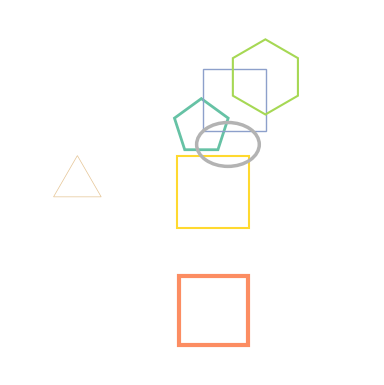[{"shape": "pentagon", "thickness": 2, "radius": 0.37, "center": [0.523, 0.67]}, {"shape": "square", "thickness": 3, "radius": 0.45, "center": [0.554, 0.193]}, {"shape": "square", "thickness": 1, "radius": 0.4, "center": [0.609, 0.74]}, {"shape": "hexagon", "thickness": 1.5, "radius": 0.49, "center": [0.689, 0.8]}, {"shape": "square", "thickness": 1.5, "radius": 0.47, "center": [0.553, 0.502]}, {"shape": "triangle", "thickness": 0.5, "radius": 0.36, "center": [0.201, 0.524]}, {"shape": "oval", "thickness": 2.5, "radius": 0.41, "center": [0.592, 0.625]}]